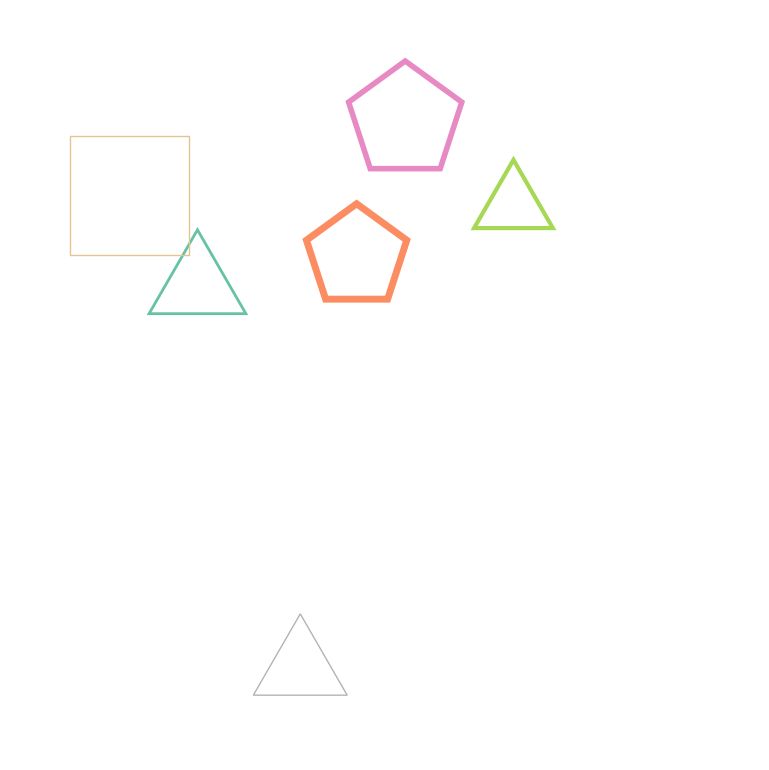[{"shape": "triangle", "thickness": 1, "radius": 0.36, "center": [0.256, 0.629]}, {"shape": "pentagon", "thickness": 2.5, "radius": 0.34, "center": [0.463, 0.667]}, {"shape": "pentagon", "thickness": 2, "radius": 0.39, "center": [0.526, 0.843]}, {"shape": "triangle", "thickness": 1.5, "radius": 0.3, "center": [0.667, 0.733]}, {"shape": "square", "thickness": 0.5, "radius": 0.39, "center": [0.169, 0.746]}, {"shape": "triangle", "thickness": 0.5, "radius": 0.35, "center": [0.39, 0.132]}]